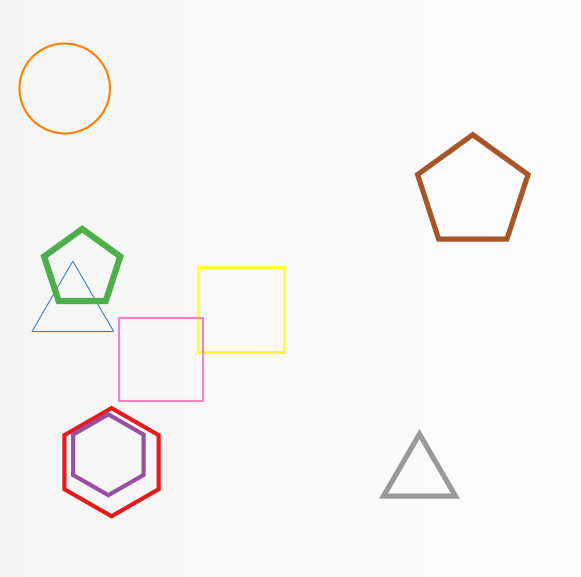[{"shape": "hexagon", "thickness": 2, "radius": 0.47, "center": [0.192, 0.199]}, {"shape": "triangle", "thickness": 0.5, "radius": 0.41, "center": [0.125, 0.466]}, {"shape": "pentagon", "thickness": 3, "radius": 0.34, "center": [0.141, 0.534]}, {"shape": "hexagon", "thickness": 2, "radius": 0.35, "center": [0.186, 0.212]}, {"shape": "circle", "thickness": 1, "radius": 0.39, "center": [0.111, 0.846]}, {"shape": "square", "thickness": 1.5, "radius": 0.37, "center": [0.415, 0.463]}, {"shape": "pentagon", "thickness": 2.5, "radius": 0.5, "center": [0.813, 0.666]}, {"shape": "square", "thickness": 1, "radius": 0.36, "center": [0.277, 0.377]}, {"shape": "triangle", "thickness": 2.5, "radius": 0.36, "center": [0.722, 0.176]}]